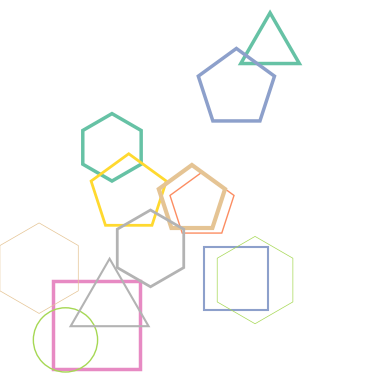[{"shape": "hexagon", "thickness": 2.5, "radius": 0.44, "center": [0.291, 0.617]}, {"shape": "triangle", "thickness": 2.5, "radius": 0.44, "center": [0.701, 0.879]}, {"shape": "pentagon", "thickness": 1, "radius": 0.44, "center": [0.525, 0.465]}, {"shape": "pentagon", "thickness": 2.5, "radius": 0.52, "center": [0.614, 0.77]}, {"shape": "square", "thickness": 1.5, "radius": 0.41, "center": [0.613, 0.277]}, {"shape": "square", "thickness": 2.5, "radius": 0.57, "center": [0.251, 0.157]}, {"shape": "circle", "thickness": 1, "radius": 0.42, "center": [0.17, 0.117]}, {"shape": "hexagon", "thickness": 0.5, "radius": 0.57, "center": [0.662, 0.273]}, {"shape": "pentagon", "thickness": 2, "radius": 0.51, "center": [0.334, 0.498]}, {"shape": "pentagon", "thickness": 3, "radius": 0.45, "center": [0.498, 0.481]}, {"shape": "hexagon", "thickness": 0.5, "radius": 0.59, "center": [0.102, 0.303]}, {"shape": "triangle", "thickness": 1.5, "radius": 0.58, "center": [0.285, 0.211]}, {"shape": "hexagon", "thickness": 2, "radius": 0.5, "center": [0.391, 0.355]}]